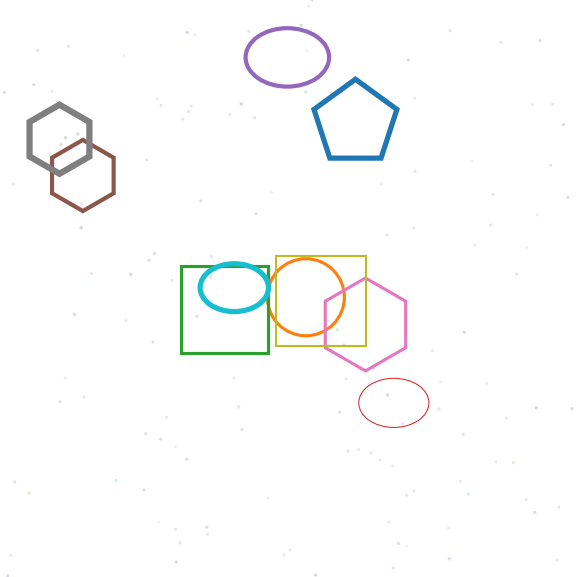[{"shape": "pentagon", "thickness": 2.5, "radius": 0.38, "center": [0.615, 0.786]}, {"shape": "circle", "thickness": 1.5, "radius": 0.33, "center": [0.53, 0.484]}, {"shape": "square", "thickness": 1.5, "radius": 0.38, "center": [0.388, 0.463]}, {"shape": "oval", "thickness": 0.5, "radius": 0.3, "center": [0.682, 0.302]}, {"shape": "oval", "thickness": 2, "radius": 0.36, "center": [0.498, 0.9]}, {"shape": "hexagon", "thickness": 2, "radius": 0.31, "center": [0.143, 0.695]}, {"shape": "hexagon", "thickness": 1.5, "radius": 0.4, "center": [0.633, 0.437]}, {"shape": "hexagon", "thickness": 3, "radius": 0.3, "center": [0.103, 0.758]}, {"shape": "square", "thickness": 1, "radius": 0.39, "center": [0.556, 0.478]}, {"shape": "oval", "thickness": 2.5, "radius": 0.3, "center": [0.406, 0.501]}]